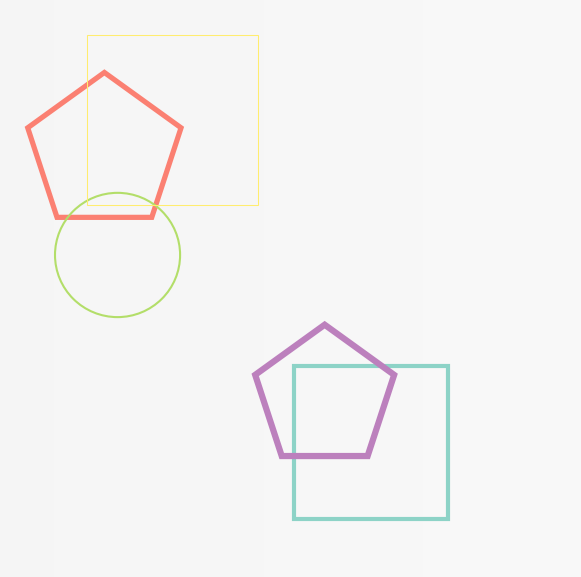[{"shape": "square", "thickness": 2, "radius": 0.66, "center": [0.638, 0.233]}, {"shape": "pentagon", "thickness": 2.5, "radius": 0.69, "center": [0.18, 0.735]}, {"shape": "circle", "thickness": 1, "radius": 0.54, "center": [0.202, 0.558]}, {"shape": "pentagon", "thickness": 3, "radius": 0.63, "center": [0.559, 0.311]}, {"shape": "square", "thickness": 0.5, "radius": 0.74, "center": [0.297, 0.791]}]